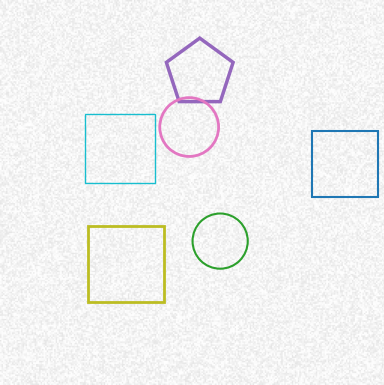[{"shape": "square", "thickness": 1.5, "radius": 0.43, "center": [0.895, 0.574]}, {"shape": "circle", "thickness": 1.5, "radius": 0.36, "center": [0.572, 0.374]}, {"shape": "pentagon", "thickness": 2.5, "radius": 0.46, "center": [0.519, 0.81]}, {"shape": "circle", "thickness": 2, "radius": 0.38, "center": [0.491, 0.67]}, {"shape": "square", "thickness": 2, "radius": 0.5, "center": [0.327, 0.315]}, {"shape": "square", "thickness": 1, "radius": 0.45, "center": [0.312, 0.614]}]